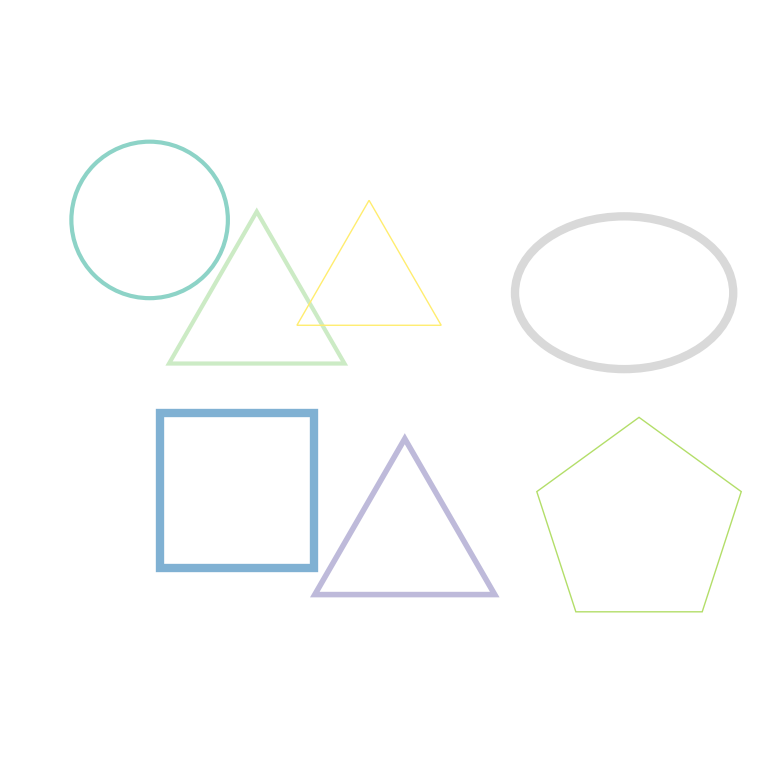[{"shape": "circle", "thickness": 1.5, "radius": 0.51, "center": [0.194, 0.714]}, {"shape": "triangle", "thickness": 2, "radius": 0.67, "center": [0.526, 0.295]}, {"shape": "square", "thickness": 3, "radius": 0.5, "center": [0.308, 0.363]}, {"shape": "pentagon", "thickness": 0.5, "radius": 0.7, "center": [0.83, 0.318]}, {"shape": "oval", "thickness": 3, "radius": 0.71, "center": [0.811, 0.62]}, {"shape": "triangle", "thickness": 1.5, "radius": 0.66, "center": [0.333, 0.594]}, {"shape": "triangle", "thickness": 0.5, "radius": 0.54, "center": [0.479, 0.632]}]